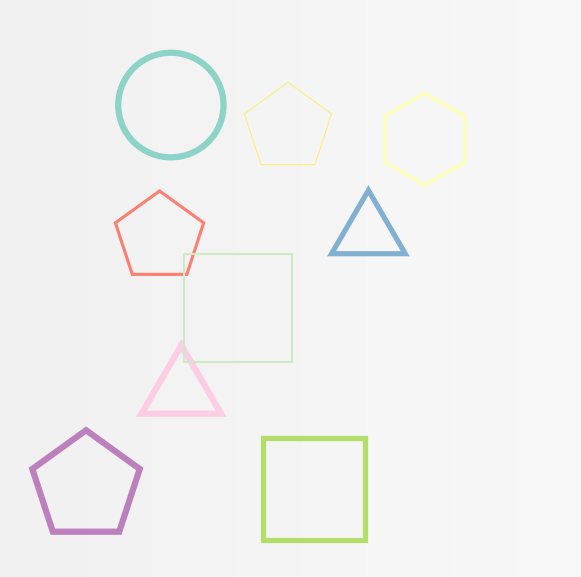[{"shape": "circle", "thickness": 3, "radius": 0.45, "center": [0.294, 0.817]}, {"shape": "hexagon", "thickness": 1.5, "radius": 0.4, "center": [0.731, 0.758]}, {"shape": "pentagon", "thickness": 1.5, "radius": 0.4, "center": [0.274, 0.589]}, {"shape": "triangle", "thickness": 2.5, "radius": 0.37, "center": [0.634, 0.596]}, {"shape": "square", "thickness": 2.5, "radius": 0.44, "center": [0.54, 0.153]}, {"shape": "triangle", "thickness": 3, "radius": 0.4, "center": [0.312, 0.322]}, {"shape": "pentagon", "thickness": 3, "radius": 0.49, "center": [0.148, 0.157]}, {"shape": "square", "thickness": 1, "radius": 0.47, "center": [0.41, 0.466]}, {"shape": "pentagon", "thickness": 0.5, "radius": 0.39, "center": [0.495, 0.778]}]